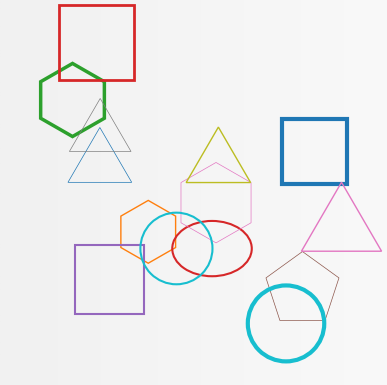[{"shape": "square", "thickness": 3, "radius": 0.42, "center": [0.812, 0.605]}, {"shape": "triangle", "thickness": 0.5, "radius": 0.47, "center": [0.258, 0.574]}, {"shape": "hexagon", "thickness": 1, "radius": 0.41, "center": [0.383, 0.398]}, {"shape": "hexagon", "thickness": 2.5, "radius": 0.47, "center": [0.187, 0.74]}, {"shape": "square", "thickness": 2, "radius": 0.48, "center": [0.249, 0.89]}, {"shape": "oval", "thickness": 1.5, "radius": 0.51, "center": [0.547, 0.354]}, {"shape": "square", "thickness": 1.5, "radius": 0.44, "center": [0.283, 0.274]}, {"shape": "pentagon", "thickness": 0.5, "radius": 0.5, "center": [0.781, 0.248]}, {"shape": "triangle", "thickness": 1, "radius": 0.6, "center": [0.881, 0.407]}, {"shape": "hexagon", "thickness": 0.5, "radius": 0.52, "center": [0.557, 0.474]}, {"shape": "triangle", "thickness": 0.5, "radius": 0.46, "center": [0.259, 0.652]}, {"shape": "triangle", "thickness": 1, "radius": 0.48, "center": [0.564, 0.574]}, {"shape": "circle", "thickness": 1.5, "radius": 0.47, "center": [0.455, 0.355]}, {"shape": "circle", "thickness": 3, "radius": 0.49, "center": [0.738, 0.16]}]